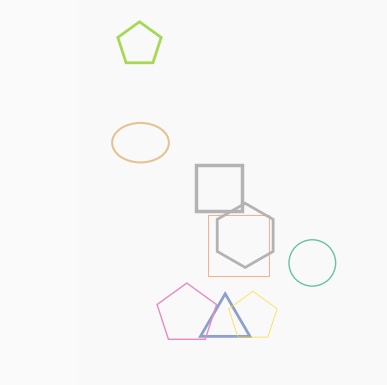[{"shape": "circle", "thickness": 1, "radius": 0.3, "center": [0.806, 0.317]}, {"shape": "square", "thickness": 0.5, "radius": 0.39, "center": [0.615, 0.363]}, {"shape": "triangle", "thickness": 2, "radius": 0.37, "center": [0.581, 0.163]}, {"shape": "pentagon", "thickness": 1, "radius": 0.4, "center": [0.482, 0.184]}, {"shape": "pentagon", "thickness": 2, "radius": 0.29, "center": [0.36, 0.885]}, {"shape": "pentagon", "thickness": 0.5, "radius": 0.33, "center": [0.653, 0.178]}, {"shape": "oval", "thickness": 1.5, "radius": 0.37, "center": [0.363, 0.629]}, {"shape": "hexagon", "thickness": 2, "radius": 0.42, "center": [0.633, 0.389]}, {"shape": "square", "thickness": 2.5, "radius": 0.3, "center": [0.566, 0.512]}]